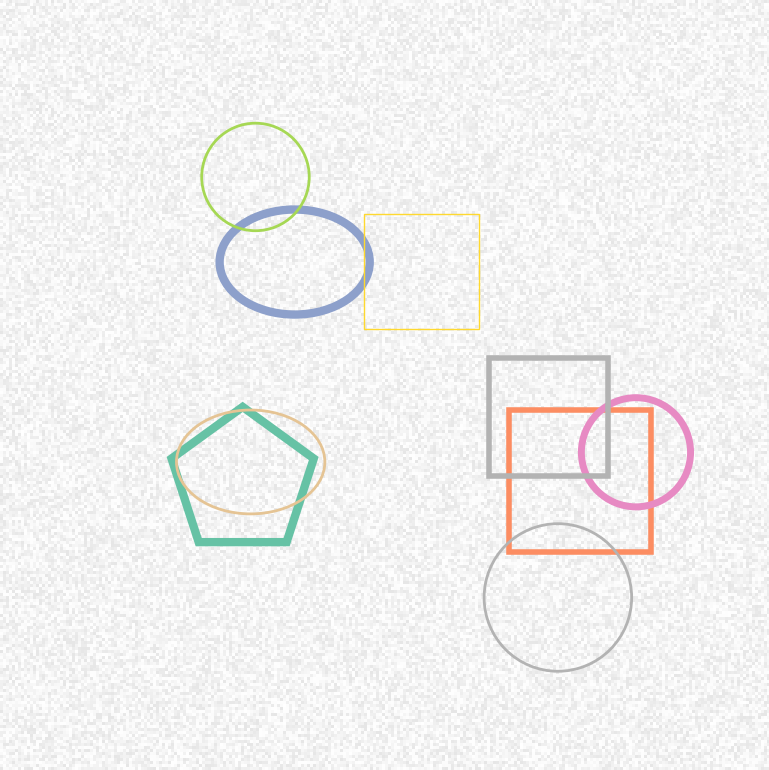[{"shape": "pentagon", "thickness": 3, "radius": 0.49, "center": [0.315, 0.374]}, {"shape": "square", "thickness": 2, "radius": 0.46, "center": [0.753, 0.375]}, {"shape": "oval", "thickness": 3, "radius": 0.49, "center": [0.383, 0.66]}, {"shape": "circle", "thickness": 2.5, "radius": 0.35, "center": [0.826, 0.413]}, {"shape": "circle", "thickness": 1, "radius": 0.35, "center": [0.332, 0.77]}, {"shape": "square", "thickness": 0.5, "radius": 0.37, "center": [0.548, 0.647]}, {"shape": "oval", "thickness": 1, "radius": 0.48, "center": [0.326, 0.4]}, {"shape": "circle", "thickness": 1, "radius": 0.48, "center": [0.725, 0.224]}, {"shape": "square", "thickness": 2, "radius": 0.38, "center": [0.712, 0.459]}]